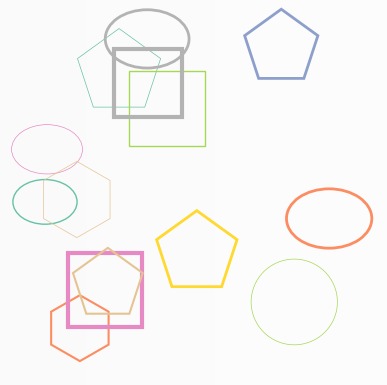[{"shape": "pentagon", "thickness": 0.5, "radius": 0.56, "center": [0.307, 0.813]}, {"shape": "oval", "thickness": 1, "radius": 0.41, "center": [0.116, 0.476]}, {"shape": "oval", "thickness": 2, "radius": 0.55, "center": [0.849, 0.432]}, {"shape": "hexagon", "thickness": 1.5, "radius": 0.43, "center": [0.206, 0.148]}, {"shape": "pentagon", "thickness": 2, "radius": 0.5, "center": [0.726, 0.877]}, {"shape": "square", "thickness": 3, "radius": 0.48, "center": [0.27, 0.247]}, {"shape": "oval", "thickness": 0.5, "radius": 0.46, "center": [0.121, 0.612]}, {"shape": "circle", "thickness": 0.5, "radius": 0.56, "center": [0.759, 0.216]}, {"shape": "square", "thickness": 1, "radius": 0.49, "center": [0.432, 0.719]}, {"shape": "pentagon", "thickness": 2, "radius": 0.55, "center": [0.508, 0.344]}, {"shape": "hexagon", "thickness": 0.5, "radius": 0.5, "center": [0.198, 0.482]}, {"shape": "pentagon", "thickness": 1.5, "radius": 0.47, "center": [0.278, 0.262]}, {"shape": "oval", "thickness": 2, "radius": 0.54, "center": [0.38, 0.899]}, {"shape": "square", "thickness": 3, "radius": 0.44, "center": [0.382, 0.785]}]